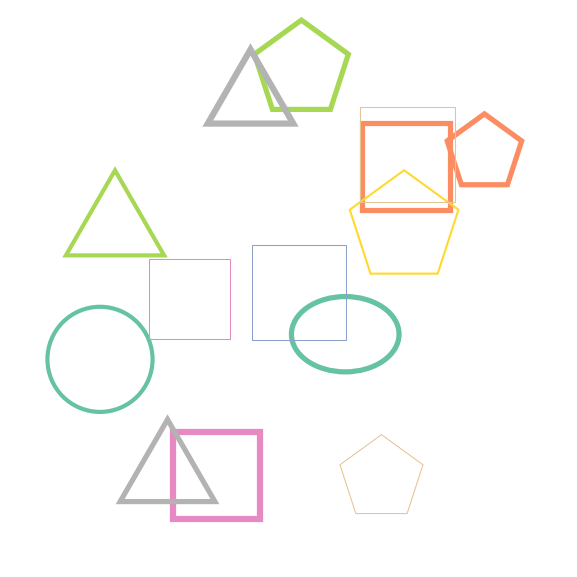[{"shape": "circle", "thickness": 2, "radius": 0.46, "center": [0.173, 0.377]}, {"shape": "oval", "thickness": 2.5, "radius": 0.47, "center": [0.598, 0.42]}, {"shape": "square", "thickness": 2.5, "radius": 0.38, "center": [0.703, 0.711]}, {"shape": "pentagon", "thickness": 2.5, "radius": 0.34, "center": [0.839, 0.734]}, {"shape": "square", "thickness": 0.5, "radius": 0.41, "center": [0.518, 0.493]}, {"shape": "square", "thickness": 3, "radius": 0.38, "center": [0.375, 0.176]}, {"shape": "square", "thickness": 0.5, "radius": 0.35, "center": [0.328, 0.481]}, {"shape": "pentagon", "thickness": 2.5, "radius": 0.43, "center": [0.522, 0.879]}, {"shape": "triangle", "thickness": 2, "radius": 0.49, "center": [0.199, 0.606]}, {"shape": "pentagon", "thickness": 1, "radius": 0.49, "center": [0.7, 0.605]}, {"shape": "square", "thickness": 0.5, "radius": 0.41, "center": [0.705, 0.732]}, {"shape": "pentagon", "thickness": 0.5, "radius": 0.38, "center": [0.661, 0.171]}, {"shape": "triangle", "thickness": 3, "radius": 0.43, "center": [0.434, 0.828]}, {"shape": "triangle", "thickness": 2.5, "radius": 0.47, "center": [0.29, 0.178]}]